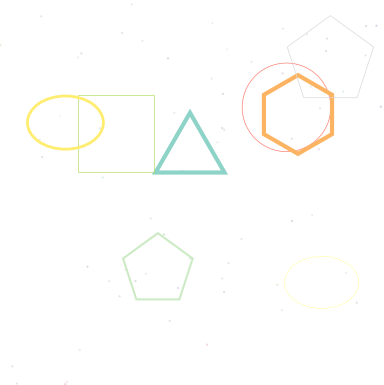[{"shape": "triangle", "thickness": 3, "radius": 0.52, "center": [0.494, 0.604]}, {"shape": "oval", "thickness": 0.5, "radius": 0.48, "center": [0.836, 0.266]}, {"shape": "circle", "thickness": 0.5, "radius": 0.58, "center": [0.744, 0.721]}, {"shape": "hexagon", "thickness": 3, "radius": 0.51, "center": [0.774, 0.703]}, {"shape": "square", "thickness": 0.5, "radius": 0.5, "center": [0.301, 0.652]}, {"shape": "pentagon", "thickness": 0.5, "radius": 0.59, "center": [0.858, 0.842]}, {"shape": "pentagon", "thickness": 1.5, "radius": 0.48, "center": [0.41, 0.299]}, {"shape": "oval", "thickness": 2, "radius": 0.49, "center": [0.17, 0.682]}]